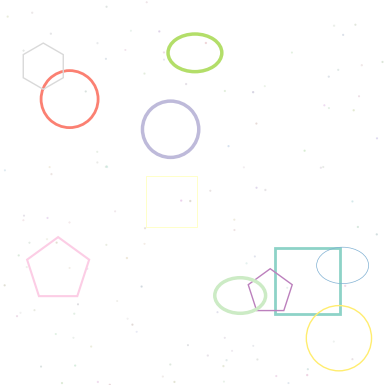[{"shape": "square", "thickness": 2, "radius": 0.42, "center": [0.8, 0.27]}, {"shape": "square", "thickness": 0.5, "radius": 0.33, "center": [0.446, 0.476]}, {"shape": "circle", "thickness": 2.5, "radius": 0.37, "center": [0.443, 0.664]}, {"shape": "circle", "thickness": 2, "radius": 0.37, "center": [0.181, 0.743]}, {"shape": "oval", "thickness": 0.5, "radius": 0.34, "center": [0.89, 0.311]}, {"shape": "oval", "thickness": 2.5, "radius": 0.35, "center": [0.506, 0.863]}, {"shape": "pentagon", "thickness": 1.5, "radius": 0.42, "center": [0.151, 0.299]}, {"shape": "hexagon", "thickness": 1, "radius": 0.3, "center": [0.112, 0.828]}, {"shape": "pentagon", "thickness": 1, "radius": 0.3, "center": [0.702, 0.242]}, {"shape": "oval", "thickness": 2.5, "radius": 0.33, "center": [0.624, 0.232]}, {"shape": "circle", "thickness": 1, "radius": 0.42, "center": [0.88, 0.122]}]